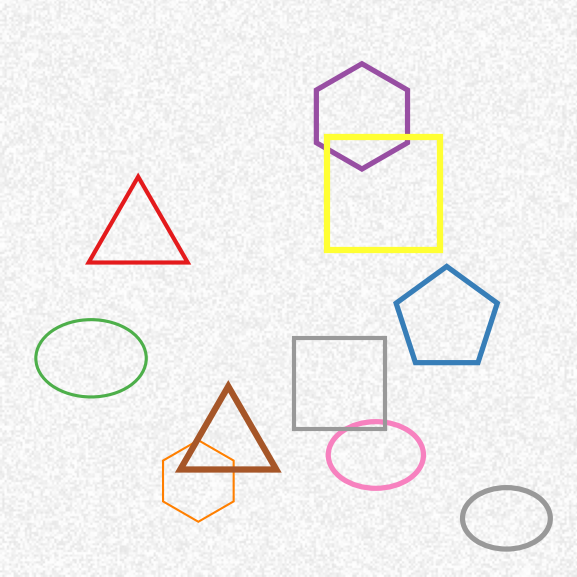[{"shape": "triangle", "thickness": 2, "radius": 0.5, "center": [0.239, 0.594]}, {"shape": "pentagon", "thickness": 2.5, "radius": 0.46, "center": [0.774, 0.446]}, {"shape": "oval", "thickness": 1.5, "radius": 0.48, "center": [0.158, 0.379]}, {"shape": "hexagon", "thickness": 2.5, "radius": 0.46, "center": [0.627, 0.798]}, {"shape": "hexagon", "thickness": 1, "radius": 0.35, "center": [0.343, 0.166]}, {"shape": "square", "thickness": 3, "radius": 0.49, "center": [0.665, 0.664]}, {"shape": "triangle", "thickness": 3, "radius": 0.48, "center": [0.395, 0.234]}, {"shape": "oval", "thickness": 2.5, "radius": 0.41, "center": [0.651, 0.211]}, {"shape": "oval", "thickness": 2.5, "radius": 0.38, "center": [0.877, 0.102]}, {"shape": "square", "thickness": 2, "radius": 0.39, "center": [0.587, 0.334]}]